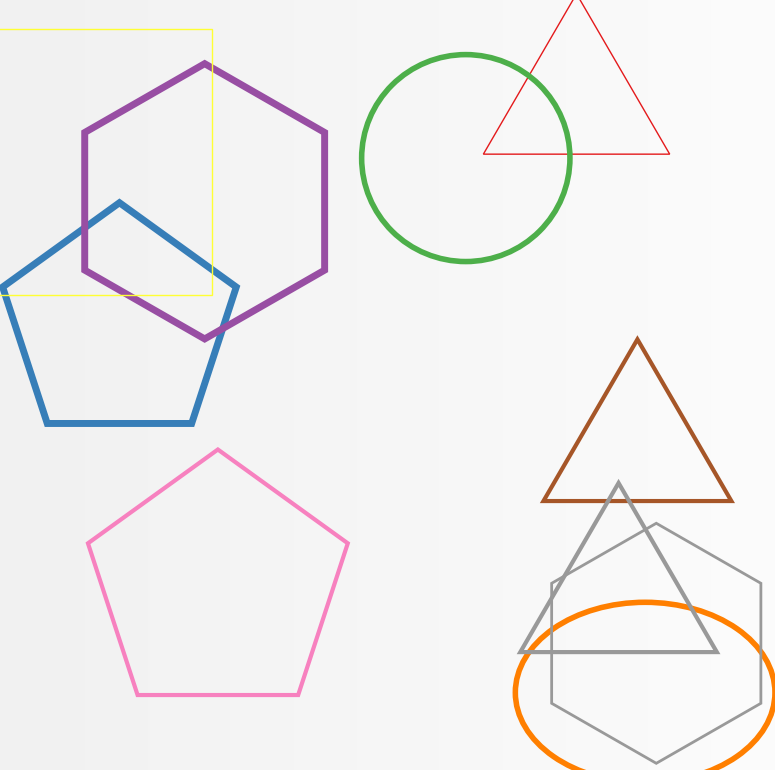[{"shape": "triangle", "thickness": 0.5, "radius": 0.69, "center": [0.744, 0.869]}, {"shape": "pentagon", "thickness": 2.5, "radius": 0.79, "center": [0.154, 0.578]}, {"shape": "circle", "thickness": 2, "radius": 0.67, "center": [0.601, 0.795]}, {"shape": "hexagon", "thickness": 2.5, "radius": 0.89, "center": [0.264, 0.739]}, {"shape": "oval", "thickness": 2, "radius": 0.84, "center": [0.832, 0.101]}, {"shape": "square", "thickness": 0.5, "radius": 0.86, "center": [0.1, 0.789]}, {"shape": "triangle", "thickness": 1.5, "radius": 0.7, "center": [0.822, 0.419]}, {"shape": "pentagon", "thickness": 1.5, "radius": 0.88, "center": [0.281, 0.24]}, {"shape": "hexagon", "thickness": 1, "radius": 0.78, "center": [0.847, 0.165]}, {"shape": "triangle", "thickness": 1.5, "radius": 0.73, "center": [0.798, 0.226]}]